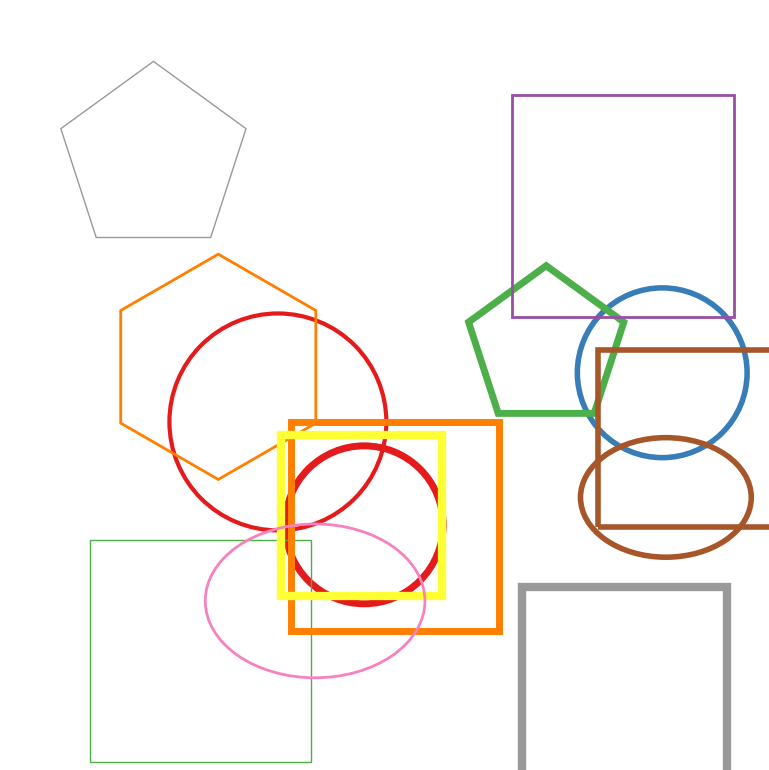[{"shape": "circle", "thickness": 1.5, "radius": 0.7, "center": [0.361, 0.452]}, {"shape": "circle", "thickness": 2.5, "radius": 0.51, "center": [0.473, 0.318]}, {"shape": "circle", "thickness": 2, "radius": 0.55, "center": [0.86, 0.516]}, {"shape": "pentagon", "thickness": 2.5, "radius": 0.53, "center": [0.709, 0.549]}, {"shape": "square", "thickness": 0.5, "radius": 0.72, "center": [0.26, 0.155]}, {"shape": "square", "thickness": 1, "radius": 0.72, "center": [0.809, 0.732]}, {"shape": "hexagon", "thickness": 1, "radius": 0.73, "center": [0.283, 0.524]}, {"shape": "square", "thickness": 2.5, "radius": 0.68, "center": [0.513, 0.316]}, {"shape": "square", "thickness": 3, "radius": 0.52, "center": [0.469, 0.331]}, {"shape": "oval", "thickness": 2, "radius": 0.55, "center": [0.865, 0.354]}, {"shape": "square", "thickness": 2, "radius": 0.57, "center": [0.892, 0.431]}, {"shape": "oval", "thickness": 1, "radius": 0.71, "center": [0.409, 0.22]}, {"shape": "pentagon", "thickness": 0.5, "radius": 0.63, "center": [0.199, 0.794]}, {"shape": "square", "thickness": 3, "radius": 0.67, "center": [0.811, 0.104]}]